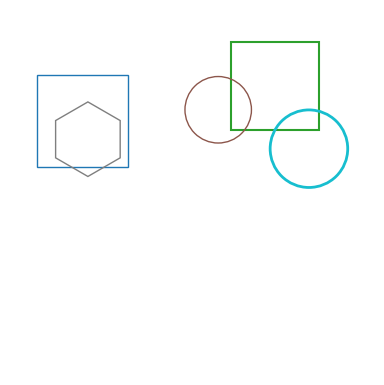[{"shape": "square", "thickness": 1, "radius": 0.59, "center": [0.215, 0.686]}, {"shape": "square", "thickness": 1.5, "radius": 0.57, "center": [0.714, 0.776]}, {"shape": "circle", "thickness": 1, "radius": 0.43, "center": [0.567, 0.715]}, {"shape": "hexagon", "thickness": 1, "radius": 0.48, "center": [0.228, 0.638]}, {"shape": "circle", "thickness": 2, "radius": 0.5, "center": [0.802, 0.614]}]